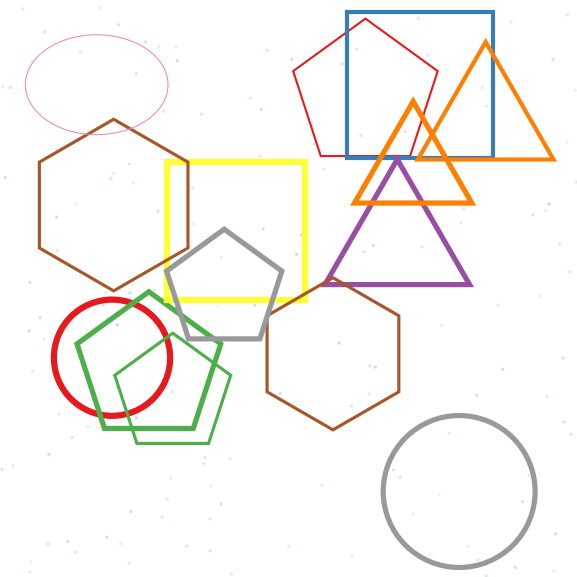[{"shape": "circle", "thickness": 3, "radius": 0.5, "center": [0.194, 0.38]}, {"shape": "pentagon", "thickness": 1, "radius": 0.66, "center": [0.633, 0.835]}, {"shape": "square", "thickness": 2, "radius": 0.63, "center": [0.727, 0.852]}, {"shape": "pentagon", "thickness": 1.5, "radius": 0.53, "center": [0.299, 0.317]}, {"shape": "pentagon", "thickness": 2.5, "radius": 0.65, "center": [0.258, 0.363]}, {"shape": "triangle", "thickness": 2.5, "radius": 0.72, "center": [0.688, 0.579]}, {"shape": "triangle", "thickness": 2, "radius": 0.68, "center": [0.841, 0.791]}, {"shape": "triangle", "thickness": 2.5, "radius": 0.59, "center": [0.715, 0.706]}, {"shape": "square", "thickness": 3, "radius": 0.59, "center": [0.409, 0.599]}, {"shape": "hexagon", "thickness": 1.5, "radius": 0.66, "center": [0.577, 0.386]}, {"shape": "hexagon", "thickness": 1.5, "radius": 0.74, "center": [0.197, 0.644]}, {"shape": "oval", "thickness": 0.5, "radius": 0.62, "center": [0.167, 0.852]}, {"shape": "circle", "thickness": 2.5, "radius": 0.66, "center": [0.795, 0.148]}, {"shape": "pentagon", "thickness": 2.5, "radius": 0.52, "center": [0.388, 0.497]}]